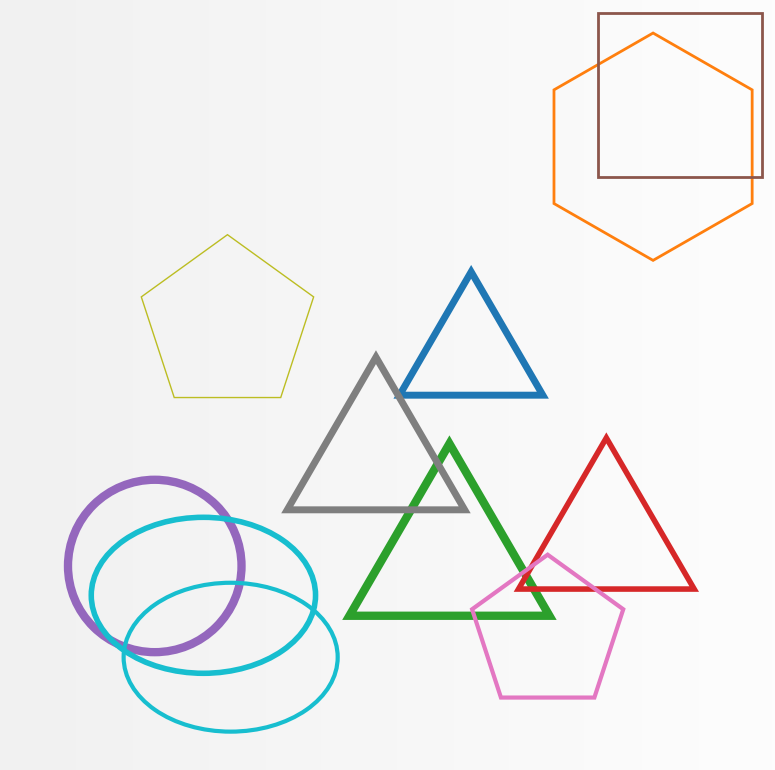[{"shape": "triangle", "thickness": 2.5, "radius": 0.53, "center": [0.608, 0.54]}, {"shape": "hexagon", "thickness": 1, "radius": 0.74, "center": [0.843, 0.809]}, {"shape": "triangle", "thickness": 3, "radius": 0.74, "center": [0.58, 0.275]}, {"shape": "triangle", "thickness": 2, "radius": 0.65, "center": [0.782, 0.3]}, {"shape": "circle", "thickness": 3, "radius": 0.56, "center": [0.2, 0.265]}, {"shape": "square", "thickness": 1, "radius": 0.53, "center": [0.877, 0.876]}, {"shape": "pentagon", "thickness": 1.5, "radius": 0.51, "center": [0.707, 0.177]}, {"shape": "triangle", "thickness": 2.5, "radius": 0.66, "center": [0.485, 0.404]}, {"shape": "pentagon", "thickness": 0.5, "radius": 0.58, "center": [0.294, 0.578]}, {"shape": "oval", "thickness": 2, "radius": 0.72, "center": [0.262, 0.227]}, {"shape": "oval", "thickness": 1.5, "radius": 0.69, "center": [0.298, 0.146]}]